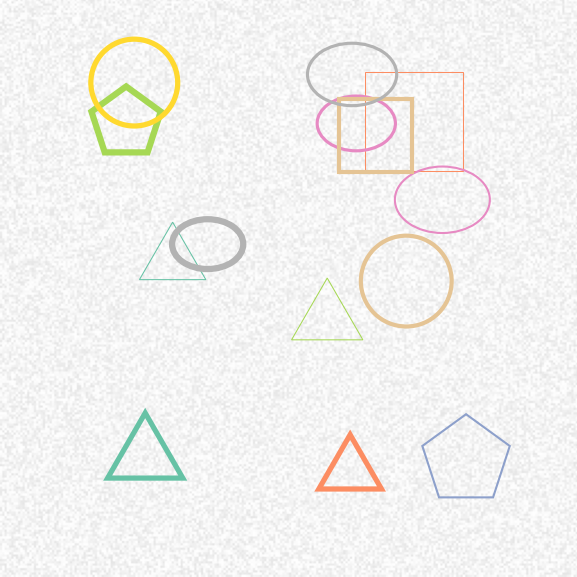[{"shape": "triangle", "thickness": 2.5, "radius": 0.38, "center": [0.251, 0.209]}, {"shape": "triangle", "thickness": 0.5, "radius": 0.33, "center": [0.299, 0.548]}, {"shape": "square", "thickness": 0.5, "radius": 0.43, "center": [0.717, 0.789]}, {"shape": "triangle", "thickness": 2.5, "radius": 0.31, "center": [0.606, 0.184]}, {"shape": "pentagon", "thickness": 1, "radius": 0.4, "center": [0.807, 0.202]}, {"shape": "oval", "thickness": 1, "radius": 0.41, "center": [0.766, 0.653]}, {"shape": "oval", "thickness": 1.5, "radius": 0.34, "center": [0.617, 0.785]}, {"shape": "pentagon", "thickness": 3, "radius": 0.32, "center": [0.218, 0.786]}, {"shape": "triangle", "thickness": 0.5, "radius": 0.36, "center": [0.567, 0.446]}, {"shape": "circle", "thickness": 2.5, "radius": 0.38, "center": [0.233, 0.856]}, {"shape": "square", "thickness": 2, "radius": 0.32, "center": [0.651, 0.764]}, {"shape": "circle", "thickness": 2, "radius": 0.39, "center": [0.703, 0.512]}, {"shape": "oval", "thickness": 1.5, "radius": 0.39, "center": [0.61, 0.87]}, {"shape": "oval", "thickness": 3, "radius": 0.31, "center": [0.36, 0.576]}]